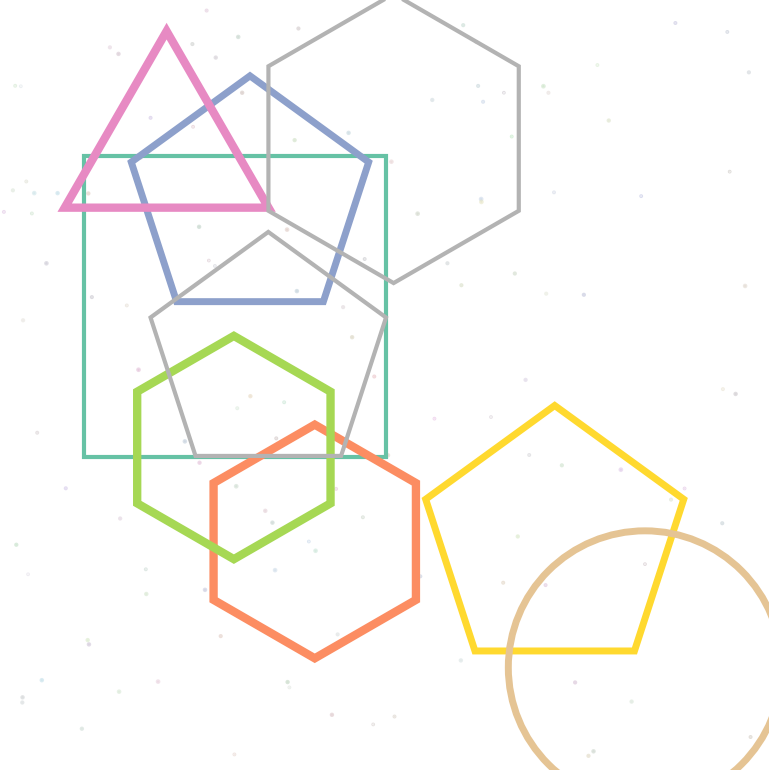[{"shape": "square", "thickness": 1.5, "radius": 0.98, "center": [0.305, 0.602]}, {"shape": "hexagon", "thickness": 3, "radius": 0.76, "center": [0.409, 0.297]}, {"shape": "pentagon", "thickness": 2.5, "radius": 0.81, "center": [0.325, 0.739]}, {"shape": "triangle", "thickness": 3, "radius": 0.76, "center": [0.216, 0.807]}, {"shape": "hexagon", "thickness": 3, "radius": 0.72, "center": [0.304, 0.419]}, {"shape": "pentagon", "thickness": 2.5, "radius": 0.88, "center": [0.72, 0.297]}, {"shape": "circle", "thickness": 2.5, "radius": 0.89, "center": [0.838, 0.133]}, {"shape": "pentagon", "thickness": 1.5, "radius": 0.8, "center": [0.348, 0.538]}, {"shape": "hexagon", "thickness": 1.5, "radius": 0.94, "center": [0.511, 0.82]}]